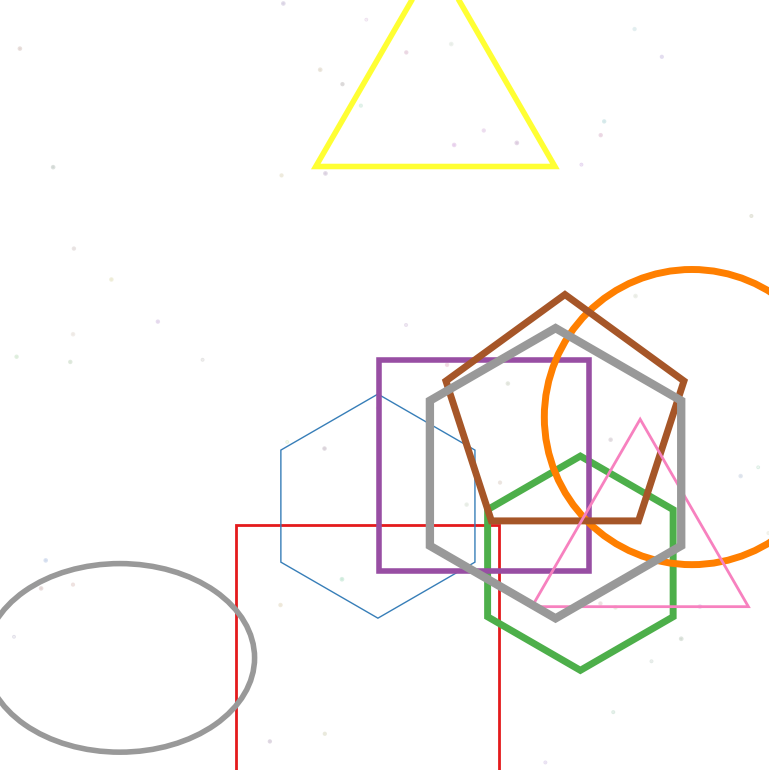[{"shape": "square", "thickness": 1, "radius": 0.85, "center": [0.478, 0.147]}, {"shape": "hexagon", "thickness": 0.5, "radius": 0.73, "center": [0.491, 0.343]}, {"shape": "hexagon", "thickness": 2.5, "radius": 0.7, "center": [0.754, 0.269]}, {"shape": "square", "thickness": 2, "radius": 0.68, "center": [0.628, 0.395]}, {"shape": "circle", "thickness": 2.5, "radius": 0.96, "center": [0.899, 0.458]}, {"shape": "triangle", "thickness": 2, "radius": 0.9, "center": [0.565, 0.873]}, {"shape": "pentagon", "thickness": 2.5, "radius": 0.81, "center": [0.734, 0.455]}, {"shape": "triangle", "thickness": 1, "radius": 0.81, "center": [0.831, 0.293]}, {"shape": "oval", "thickness": 2, "radius": 0.87, "center": [0.156, 0.146]}, {"shape": "hexagon", "thickness": 3, "radius": 0.94, "center": [0.722, 0.385]}]